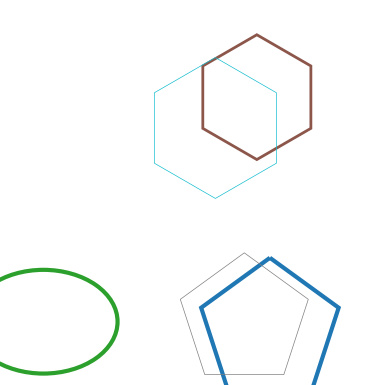[{"shape": "pentagon", "thickness": 3, "radius": 0.94, "center": [0.701, 0.143]}, {"shape": "oval", "thickness": 3, "radius": 0.96, "center": [0.113, 0.164]}, {"shape": "hexagon", "thickness": 2, "radius": 0.81, "center": [0.667, 0.748]}, {"shape": "pentagon", "thickness": 0.5, "radius": 0.87, "center": [0.635, 0.169]}, {"shape": "hexagon", "thickness": 0.5, "radius": 0.92, "center": [0.559, 0.668]}]